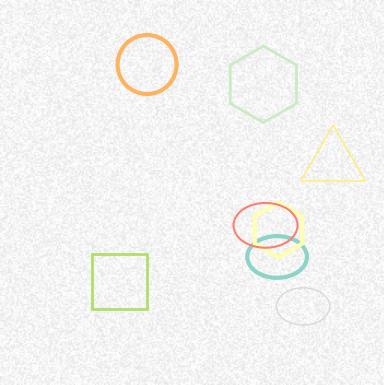[{"shape": "oval", "thickness": 3, "radius": 0.39, "center": [0.72, 0.333]}, {"shape": "hexagon", "thickness": 3, "radius": 0.36, "center": [0.724, 0.403]}, {"shape": "oval", "thickness": 1.5, "radius": 0.42, "center": [0.69, 0.415]}, {"shape": "circle", "thickness": 3, "radius": 0.38, "center": [0.382, 0.832]}, {"shape": "square", "thickness": 2, "radius": 0.36, "center": [0.31, 0.269]}, {"shape": "oval", "thickness": 1, "radius": 0.35, "center": [0.787, 0.204]}, {"shape": "hexagon", "thickness": 2, "radius": 0.5, "center": [0.684, 0.781]}, {"shape": "triangle", "thickness": 1, "radius": 0.48, "center": [0.865, 0.578]}]